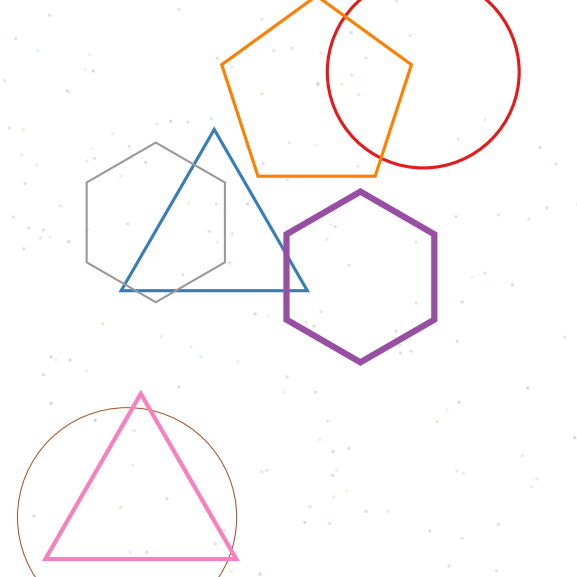[{"shape": "circle", "thickness": 1.5, "radius": 0.83, "center": [0.733, 0.874]}, {"shape": "triangle", "thickness": 1.5, "radius": 0.93, "center": [0.371, 0.589]}, {"shape": "hexagon", "thickness": 3, "radius": 0.74, "center": [0.624, 0.52]}, {"shape": "pentagon", "thickness": 1.5, "radius": 0.86, "center": [0.548, 0.834]}, {"shape": "circle", "thickness": 0.5, "radius": 0.95, "center": [0.22, 0.103]}, {"shape": "triangle", "thickness": 2, "radius": 0.95, "center": [0.244, 0.127]}, {"shape": "hexagon", "thickness": 1, "radius": 0.69, "center": [0.27, 0.614]}]